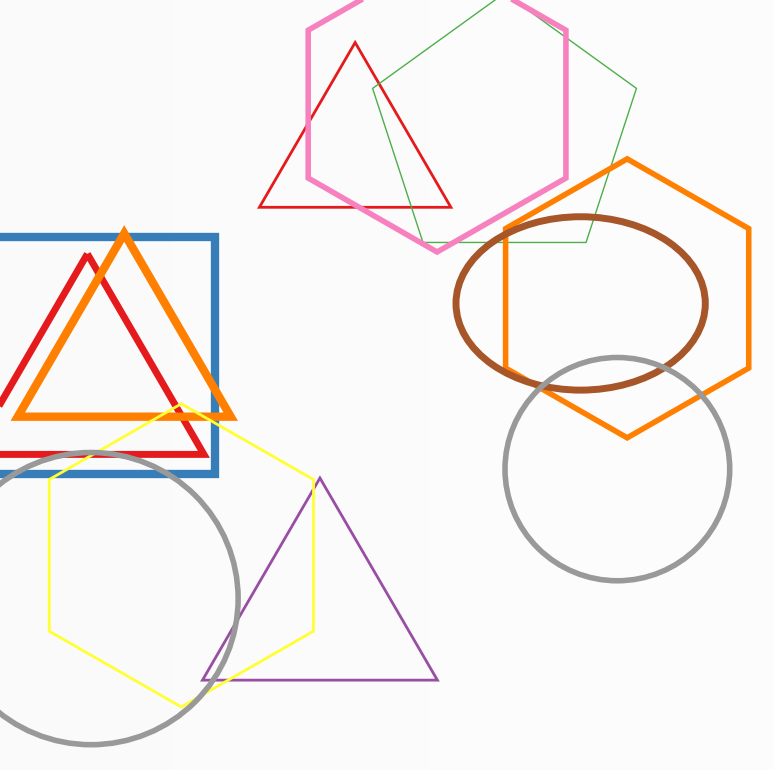[{"shape": "triangle", "thickness": 2.5, "radius": 0.87, "center": [0.113, 0.497]}, {"shape": "triangle", "thickness": 1, "radius": 0.71, "center": [0.458, 0.802]}, {"shape": "square", "thickness": 3, "radius": 0.77, "center": [0.123, 0.538]}, {"shape": "pentagon", "thickness": 0.5, "radius": 0.89, "center": [0.651, 0.83]}, {"shape": "triangle", "thickness": 1, "radius": 0.87, "center": [0.413, 0.204]}, {"shape": "triangle", "thickness": 3, "radius": 0.79, "center": [0.16, 0.538]}, {"shape": "hexagon", "thickness": 2, "radius": 0.91, "center": [0.809, 0.613]}, {"shape": "hexagon", "thickness": 1, "radius": 0.98, "center": [0.234, 0.279]}, {"shape": "oval", "thickness": 2.5, "radius": 0.8, "center": [0.749, 0.606]}, {"shape": "hexagon", "thickness": 2, "radius": 0.96, "center": [0.564, 0.865]}, {"shape": "circle", "thickness": 2, "radius": 0.72, "center": [0.797, 0.391]}, {"shape": "circle", "thickness": 2, "radius": 0.95, "center": [0.118, 0.223]}]